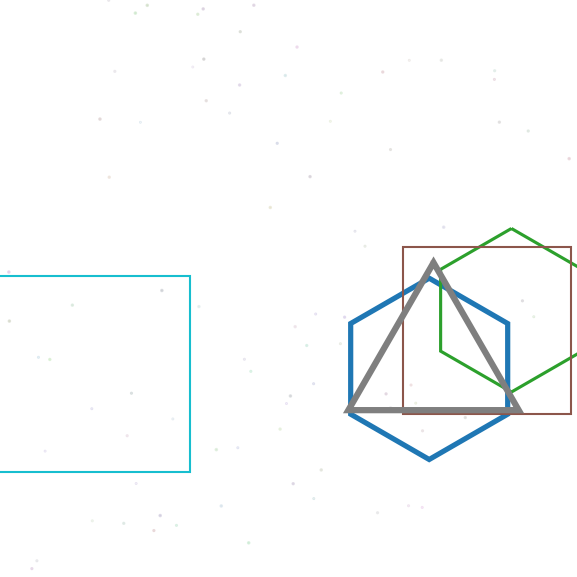[{"shape": "hexagon", "thickness": 2.5, "radius": 0.78, "center": [0.743, 0.36]}, {"shape": "hexagon", "thickness": 1.5, "radius": 0.71, "center": [0.886, 0.462]}, {"shape": "square", "thickness": 1, "radius": 0.72, "center": [0.843, 0.427]}, {"shape": "triangle", "thickness": 3, "radius": 0.85, "center": [0.751, 0.374]}, {"shape": "square", "thickness": 1, "radius": 0.85, "center": [0.16, 0.352]}]